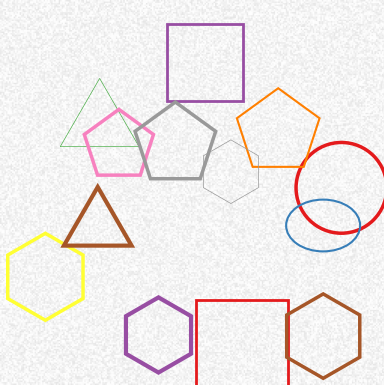[{"shape": "circle", "thickness": 2.5, "radius": 0.59, "center": [0.887, 0.512]}, {"shape": "square", "thickness": 2, "radius": 0.6, "center": [0.629, 0.102]}, {"shape": "oval", "thickness": 1.5, "radius": 0.48, "center": [0.839, 0.414]}, {"shape": "triangle", "thickness": 0.5, "radius": 0.59, "center": [0.259, 0.678]}, {"shape": "hexagon", "thickness": 3, "radius": 0.49, "center": [0.412, 0.13]}, {"shape": "square", "thickness": 2, "radius": 0.5, "center": [0.533, 0.837]}, {"shape": "pentagon", "thickness": 1.5, "radius": 0.56, "center": [0.723, 0.658]}, {"shape": "hexagon", "thickness": 2.5, "radius": 0.56, "center": [0.118, 0.281]}, {"shape": "hexagon", "thickness": 2.5, "radius": 0.55, "center": [0.84, 0.127]}, {"shape": "triangle", "thickness": 3, "radius": 0.51, "center": [0.254, 0.413]}, {"shape": "pentagon", "thickness": 2.5, "radius": 0.47, "center": [0.309, 0.621]}, {"shape": "hexagon", "thickness": 0.5, "radius": 0.41, "center": [0.6, 0.554]}, {"shape": "pentagon", "thickness": 2.5, "radius": 0.55, "center": [0.455, 0.625]}]